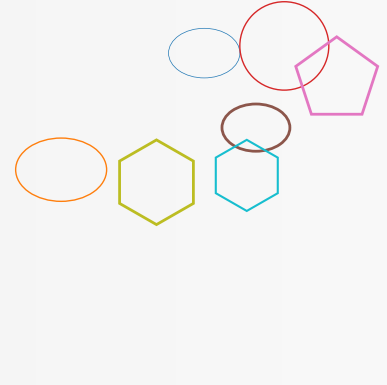[{"shape": "oval", "thickness": 0.5, "radius": 0.46, "center": [0.527, 0.862]}, {"shape": "oval", "thickness": 1, "radius": 0.59, "center": [0.158, 0.559]}, {"shape": "circle", "thickness": 1, "radius": 0.57, "center": [0.734, 0.881]}, {"shape": "oval", "thickness": 2, "radius": 0.44, "center": [0.66, 0.669]}, {"shape": "pentagon", "thickness": 2, "radius": 0.56, "center": [0.869, 0.793]}, {"shape": "hexagon", "thickness": 2, "radius": 0.55, "center": [0.404, 0.527]}, {"shape": "hexagon", "thickness": 1.5, "radius": 0.46, "center": [0.637, 0.544]}]